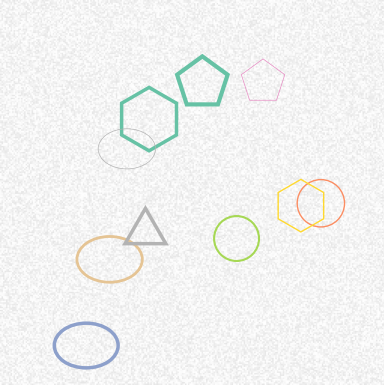[{"shape": "hexagon", "thickness": 2.5, "radius": 0.41, "center": [0.387, 0.691]}, {"shape": "pentagon", "thickness": 3, "radius": 0.34, "center": [0.526, 0.785]}, {"shape": "circle", "thickness": 1, "radius": 0.31, "center": [0.833, 0.472]}, {"shape": "oval", "thickness": 2.5, "radius": 0.41, "center": [0.224, 0.103]}, {"shape": "pentagon", "thickness": 0.5, "radius": 0.3, "center": [0.683, 0.788]}, {"shape": "circle", "thickness": 1.5, "radius": 0.29, "center": [0.614, 0.38]}, {"shape": "hexagon", "thickness": 1, "radius": 0.34, "center": [0.782, 0.466]}, {"shape": "oval", "thickness": 2, "radius": 0.42, "center": [0.285, 0.326]}, {"shape": "triangle", "thickness": 2.5, "radius": 0.31, "center": [0.378, 0.398]}, {"shape": "oval", "thickness": 0.5, "radius": 0.37, "center": [0.329, 0.613]}]